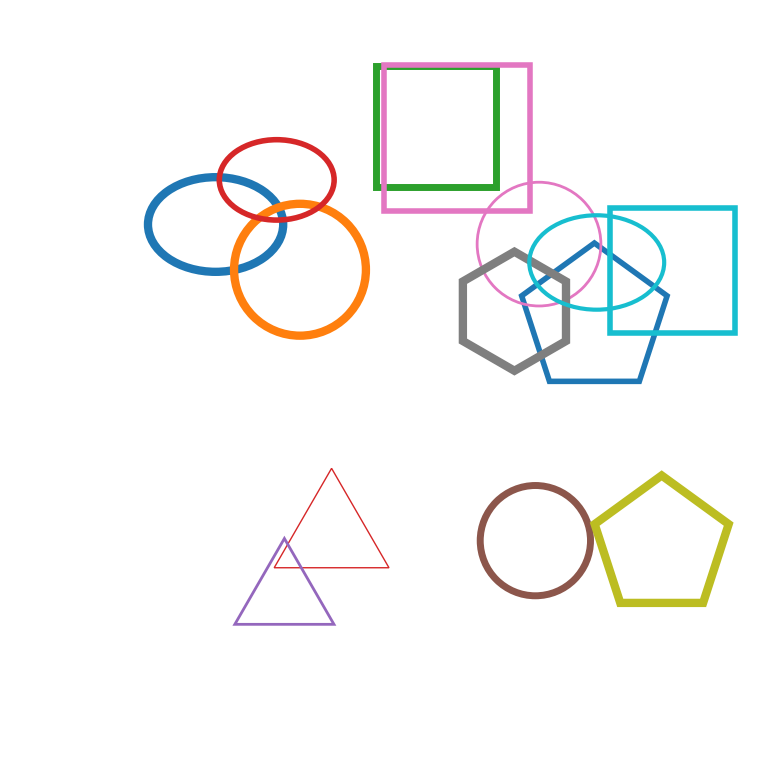[{"shape": "pentagon", "thickness": 2, "radius": 0.5, "center": [0.772, 0.585]}, {"shape": "oval", "thickness": 3, "radius": 0.44, "center": [0.28, 0.708]}, {"shape": "circle", "thickness": 3, "radius": 0.43, "center": [0.39, 0.65]}, {"shape": "square", "thickness": 2.5, "radius": 0.39, "center": [0.566, 0.835]}, {"shape": "triangle", "thickness": 0.5, "radius": 0.43, "center": [0.431, 0.306]}, {"shape": "oval", "thickness": 2, "radius": 0.37, "center": [0.359, 0.766]}, {"shape": "triangle", "thickness": 1, "radius": 0.37, "center": [0.369, 0.226]}, {"shape": "circle", "thickness": 2.5, "radius": 0.36, "center": [0.695, 0.298]}, {"shape": "circle", "thickness": 1, "radius": 0.4, "center": [0.7, 0.683]}, {"shape": "square", "thickness": 2, "radius": 0.48, "center": [0.593, 0.821]}, {"shape": "hexagon", "thickness": 3, "radius": 0.39, "center": [0.668, 0.596]}, {"shape": "pentagon", "thickness": 3, "radius": 0.46, "center": [0.859, 0.291]}, {"shape": "oval", "thickness": 1.5, "radius": 0.44, "center": [0.775, 0.659]}, {"shape": "square", "thickness": 2, "radius": 0.41, "center": [0.873, 0.649]}]